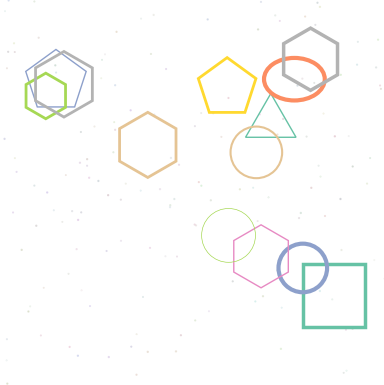[{"shape": "triangle", "thickness": 1, "radius": 0.38, "center": [0.703, 0.681]}, {"shape": "square", "thickness": 2.5, "radius": 0.41, "center": [0.867, 0.233]}, {"shape": "oval", "thickness": 3, "radius": 0.39, "center": [0.765, 0.794]}, {"shape": "pentagon", "thickness": 1, "radius": 0.41, "center": [0.145, 0.789]}, {"shape": "circle", "thickness": 3, "radius": 0.32, "center": [0.786, 0.304]}, {"shape": "hexagon", "thickness": 1, "radius": 0.41, "center": [0.678, 0.334]}, {"shape": "circle", "thickness": 0.5, "radius": 0.35, "center": [0.594, 0.389]}, {"shape": "hexagon", "thickness": 2, "radius": 0.3, "center": [0.119, 0.751]}, {"shape": "pentagon", "thickness": 2, "radius": 0.39, "center": [0.59, 0.772]}, {"shape": "hexagon", "thickness": 2, "radius": 0.42, "center": [0.384, 0.624]}, {"shape": "circle", "thickness": 1.5, "radius": 0.34, "center": [0.666, 0.604]}, {"shape": "hexagon", "thickness": 2, "radius": 0.43, "center": [0.166, 0.781]}, {"shape": "hexagon", "thickness": 2.5, "radius": 0.4, "center": [0.807, 0.846]}]